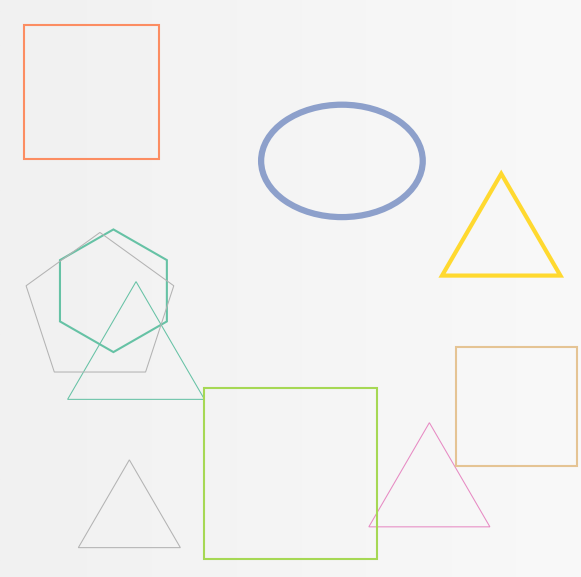[{"shape": "triangle", "thickness": 0.5, "radius": 0.68, "center": [0.234, 0.376]}, {"shape": "hexagon", "thickness": 1, "radius": 0.53, "center": [0.195, 0.496]}, {"shape": "square", "thickness": 1, "radius": 0.58, "center": [0.157, 0.839]}, {"shape": "oval", "thickness": 3, "radius": 0.7, "center": [0.588, 0.721]}, {"shape": "triangle", "thickness": 0.5, "radius": 0.6, "center": [0.739, 0.147]}, {"shape": "square", "thickness": 1, "radius": 0.74, "center": [0.5, 0.18]}, {"shape": "triangle", "thickness": 2, "radius": 0.59, "center": [0.862, 0.581]}, {"shape": "square", "thickness": 1, "radius": 0.52, "center": [0.888, 0.295]}, {"shape": "pentagon", "thickness": 0.5, "radius": 0.67, "center": [0.172, 0.463]}, {"shape": "triangle", "thickness": 0.5, "radius": 0.51, "center": [0.223, 0.102]}]